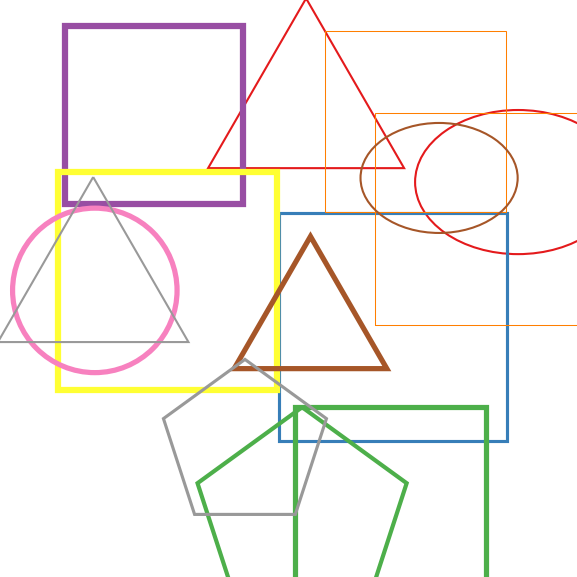[{"shape": "oval", "thickness": 1, "radius": 0.89, "center": [0.897, 0.684]}, {"shape": "triangle", "thickness": 1, "radius": 0.98, "center": [0.53, 0.806]}, {"shape": "square", "thickness": 1.5, "radius": 0.99, "center": [0.68, 0.433]}, {"shape": "pentagon", "thickness": 2, "radius": 0.95, "center": [0.523, 0.104]}, {"shape": "square", "thickness": 2.5, "radius": 0.83, "center": [0.676, 0.129]}, {"shape": "square", "thickness": 3, "radius": 0.77, "center": [0.266, 0.8]}, {"shape": "square", "thickness": 0.5, "radius": 0.78, "center": [0.719, 0.79]}, {"shape": "square", "thickness": 0.5, "radius": 0.92, "center": [0.832, 0.621]}, {"shape": "square", "thickness": 3, "radius": 0.95, "center": [0.29, 0.513]}, {"shape": "triangle", "thickness": 2.5, "radius": 0.76, "center": [0.538, 0.437]}, {"shape": "oval", "thickness": 1, "radius": 0.68, "center": [0.76, 0.691]}, {"shape": "circle", "thickness": 2.5, "radius": 0.71, "center": [0.164, 0.496]}, {"shape": "pentagon", "thickness": 1.5, "radius": 0.74, "center": [0.424, 0.228]}, {"shape": "triangle", "thickness": 1, "radius": 0.95, "center": [0.161, 0.502]}]